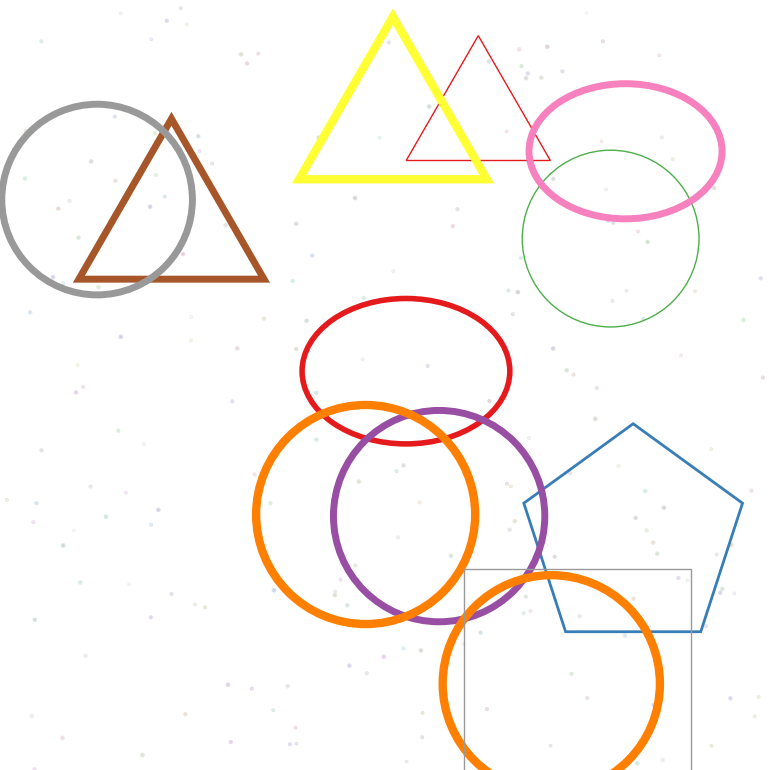[{"shape": "oval", "thickness": 2, "radius": 0.67, "center": [0.527, 0.518]}, {"shape": "triangle", "thickness": 0.5, "radius": 0.54, "center": [0.621, 0.846]}, {"shape": "pentagon", "thickness": 1, "radius": 0.75, "center": [0.822, 0.3]}, {"shape": "circle", "thickness": 0.5, "radius": 0.57, "center": [0.793, 0.69]}, {"shape": "circle", "thickness": 2.5, "radius": 0.69, "center": [0.57, 0.33]}, {"shape": "circle", "thickness": 3, "radius": 0.71, "center": [0.475, 0.332]}, {"shape": "circle", "thickness": 3, "radius": 0.71, "center": [0.716, 0.112]}, {"shape": "triangle", "thickness": 3, "radius": 0.7, "center": [0.51, 0.838]}, {"shape": "triangle", "thickness": 2.5, "radius": 0.69, "center": [0.223, 0.707]}, {"shape": "oval", "thickness": 2.5, "radius": 0.63, "center": [0.812, 0.804]}, {"shape": "square", "thickness": 0.5, "radius": 0.73, "center": [0.75, 0.115]}, {"shape": "circle", "thickness": 2.5, "radius": 0.62, "center": [0.126, 0.741]}]